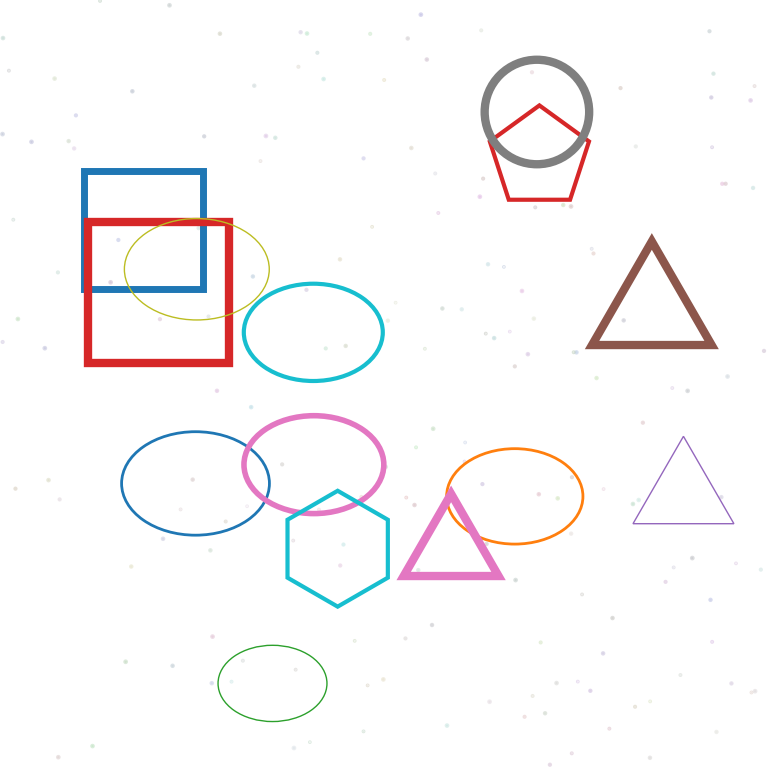[{"shape": "square", "thickness": 2.5, "radius": 0.39, "center": [0.187, 0.701]}, {"shape": "oval", "thickness": 1, "radius": 0.48, "center": [0.254, 0.372]}, {"shape": "oval", "thickness": 1, "radius": 0.44, "center": [0.669, 0.355]}, {"shape": "oval", "thickness": 0.5, "radius": 0.35, "center": [0.354, 0.112]}, {"shape": "square", "thickness": 3, "radius": 0.46, "center": [0.206, 0.62]}, {"shape": "pentagon", "thickness": 1.5, "radius": 0.34, "center": [0.701, 0.795]}, {"shape": "triangle", "thickness": 0.5, "radius": 0.38, "center": [0.888, 0.358]}, {"shape": "triangle", "thickness": 3, "radius": 0.45, "center": [0.847, 0.597]}, {"shape": "oval", "thickness": 2, "radius": 0.45, "center": [0.408, 0.397]}, {"shape": "triangle", "thickness": 3, "radius": 0.36, "center": [0.586, 0.287]}, {"shape": "circle", "thickness": 3, "radius": 0.34, "center": [0.697, 0.855]}, {"shape": "oval", "thickness": 0.5, "radius": 0.47, "center": [0.256, 0.65]}, {"shape": "hexagon", "thickness": 1.5, "radius": 0.38, "center": [0.439, 0.287]}, {"shape": "oval", "thickness": 1.5, "radius": 0.45, "center": [0.407, 0.568]}]